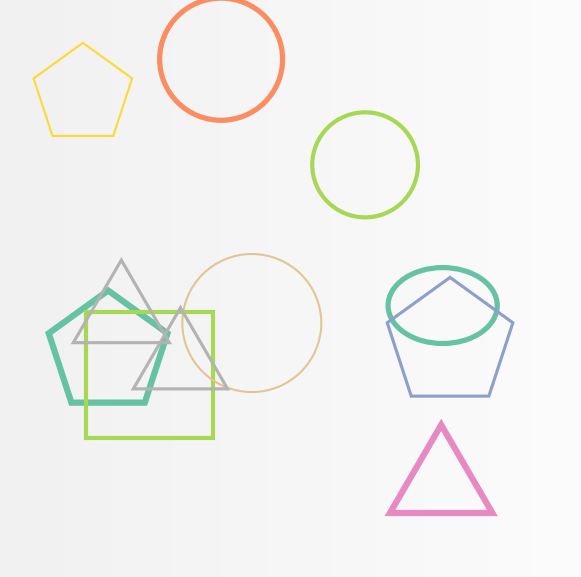[{"shape": "oval", "thickness": 2.5, "radius": 0.47, "center": [0.762, 0.47]}, {"shape": "pentagon", "thickness": 3, "radius": 0.54, "center": [0.186, 0.389]}, {"shape": "circle", "thickness": 2.5, "radius": 0.53, "center": [0.38, 0.897]}, {"shape": "pentagon", "thickness": 1.5, "radius": 0.57, "center": [0.774, 0.405]}, {"shape": "triangle", "thickness": 3, "radius": 0.51, "center": [0.759, 0.162]}, {"shape": "square", "thickness": 2, "radius": 0.55, "center": [0.258, 0.349]}, {"shape": "circle", "thickness": 2, "radius": 0.45, "center": [0.628, 0.714]}, {"shape": "pentagon", "thickness": 1, "radius": 0.45, "center": [0.143, 0.836]}, {"shape": "circle", "thickness": 1, "radius": 0.6, "center": [0.433, 0.44]}, {"shape": "triangle", "thickness": 1.5, "radius": 0.47, "center": [0.31, 0.373]}, {"shape": "triangle", "thickness": 1.5, "radius": 0.48, "center": [0.209, 0.453]}]